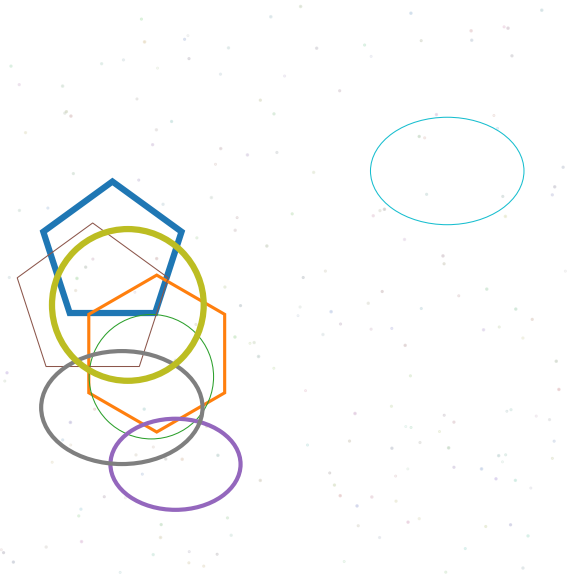[{"shape": "pentagon", "thickness": 3, "radius": 0.63, "center": [0.195, 0.559]}, {"shape": "hexagon", "thickness": 1.5, "radius": 0.68, "center": [0.271, 0.387]}, {"shape": "circle", "thickness": 0.5, "radius": 0.54, "center": [0.262, 0.347]}, {"shape": "oval", "thickness": 2, "radius": 0.56, "center": [0.304, 0.195]}, {"shape": "pentagon", "thickness": 0.5, "radius": 0.69, "center": [0.16, 0.476]}, {"shape": "oval", "thickness": 2, "radius": 0.7, "center": [0.211, 0.293]}, {"shape": "circle", "thickness": 3, "radius": 0.66, "center": [0.221, 0.471]}, {"shape": "oval", "thickness": 0.5, "radius": 0.66, "center": [0.774, 0.703]}]